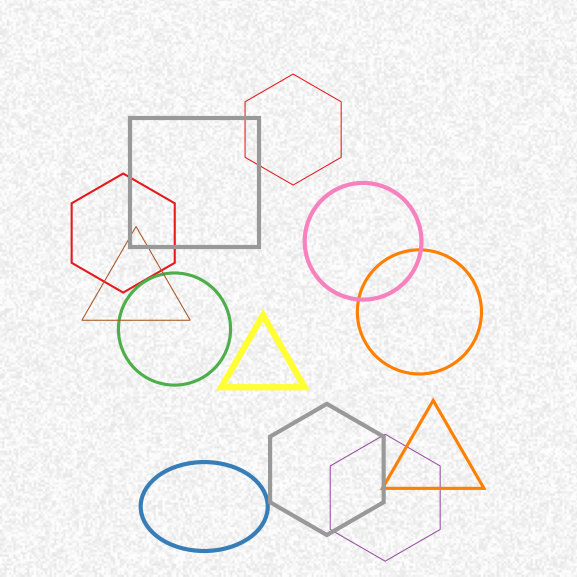[{"shape": "hexagon", "thickness": 0.5, "radius": 0.48, "center": [0.508, 0.775]}, {"shape": "hexagon", "thickness": 1, "radius": 0.52, "center": [0.213, 0.596]}, {"shape": "oval", "thickness": 2, "radius": 0.55, "center": [0.354, 0.122]}, {"shape": "circle", "thickness": 1.5, "radius": 0.49, "center": [0.302, 0.429]}, {"shape": "hexagon", "thickness": 0.5, "radius": 0.55, "center": [0.667, 0.137]}, {"shape": "circle", "thickness": 1.5, "radius": 0.54, "center": [0.726, 0.459]}, {"shape": "triangle", "thickness": 1.5, "radius": 0.51, "center": [0.75, 0.204]}, {"shape": "triangle", "thickness": 3, "radius": 0.42, "center": [0.455, 0.37]}, {"shape": "triangle", "thickness": 0.5, "radius": 0.54, "center": [0.236, 0.499]}, {"shape": "circle", "thickness": 2, "radius": 0.51, "center": [0.629, 0.581]}, {"shape": "square", "thickness": 2, "radius": 0.56, "center": [0.337, 0.683]}, {"shape": "hexagon", "thickness": 2, "radius": 0.57, "center": [0.566, 0.186]}]